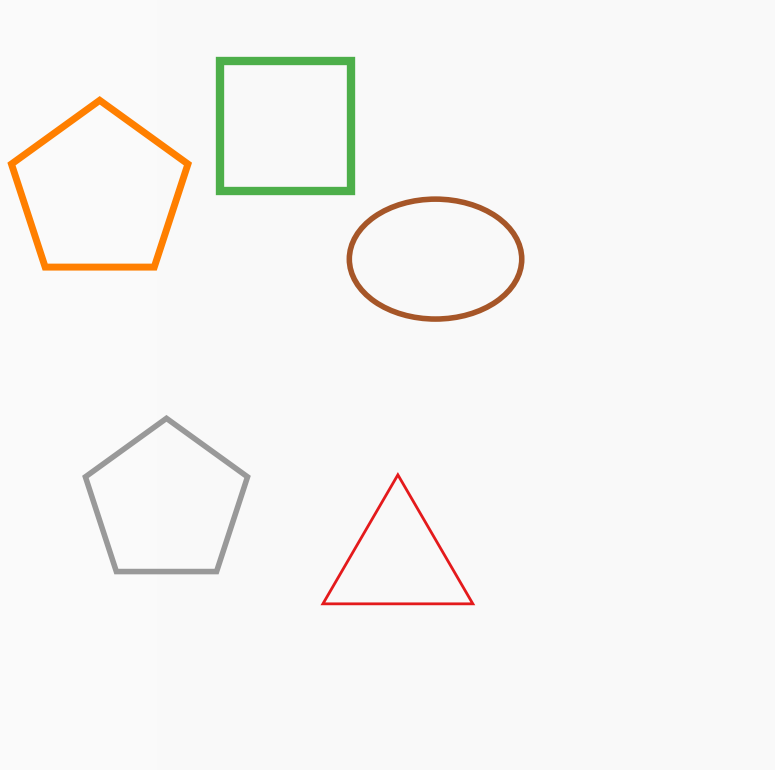[{"shape": "triangle", "thickness": 1, "radius": 0.56, "center": [0.513, 0.272]}, {"shape": "square", "thickness": 3, "radius": 0.42, "center": [0.369, 0.837]}, {"shape": "pentagon", "thickness": 2.5, "radius": 0.6, "center": [0.129, 0.75]}, {"shape": "oval", "thickness": 2, "radius": 0.56, "center": [0.562, 0.664]}, {"shape": "pentagon", "thickness": 2, "radius": 0.55, "center": [0.215, 0.347]}]